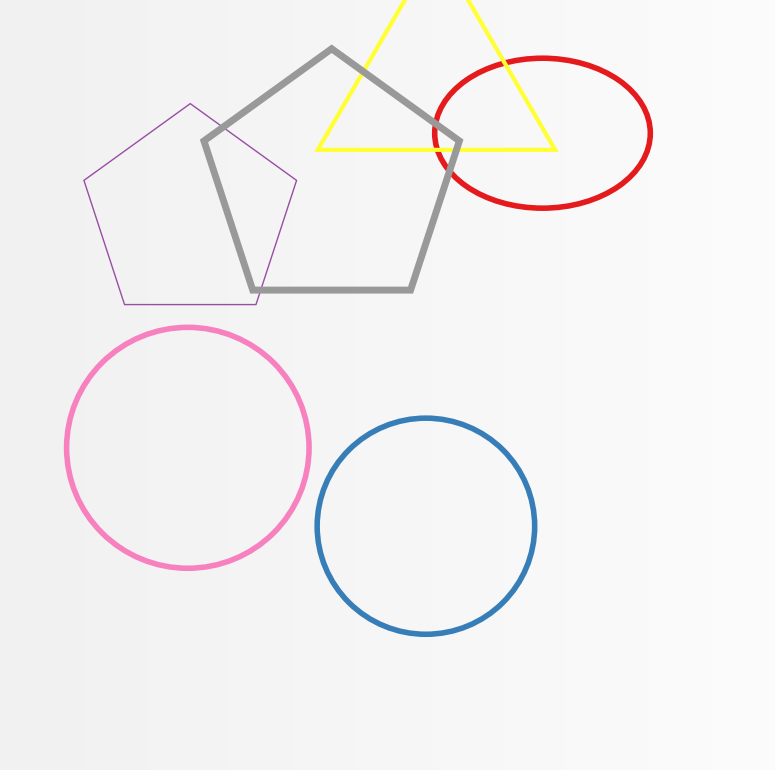[{"shape": "oval", "thickness": 2, "radius": 0.7, "center": [0.7, 0.827]}, {"shape": "circle", "thickness": 2, "radius": 0.7, "center": [0.55, 0.317]}, {"shape": "pentagon", "thickness": 0.5, "radius": 0.72, "center": [0.245, 0.721]}, {"shape": "triangle", "thickness": 1.5, "radius": 0.88, "center": [0.563, 0.894]}, {"shape": "circle", "thickness": 2, "radius": 0.78, "center": [0.242, 0.418]}, {"shape": "pentagon", "thickness": 2.5, "radius": 0.87, "center": [0.428, 0.763]}]